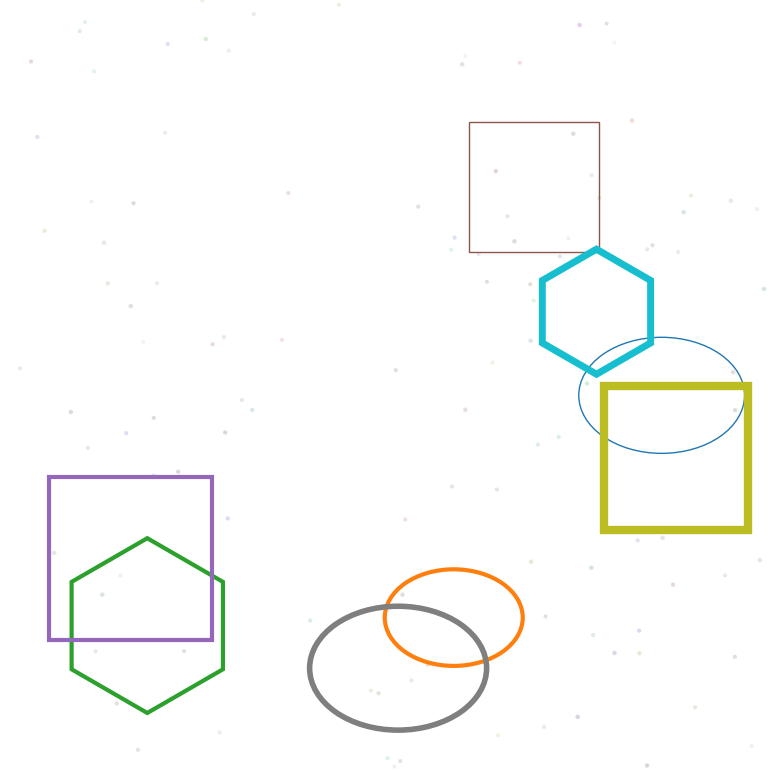[{"shape": "oval", "thickness": 0.5, "radius": 0.54, "center": [0.859, 0.487]}, {"shape": "oval", "thickness": 1.5, "radius": 0.45, "center": [0.589, 0.198]}, {"shape": "hexagon", "thickness": 1.5, "radius": 0.57, "center": [0.191, 0.188]}, {"shape": "square", "thickness": 1.5, "radius": 0.53, "center": [0.17, 0.275]}, {"shape": "square", "thickness": 0.5, "radius": 0.42, "center": [0.694, 0.758]}, {"shape": "oval", "thickness": 2, "radius": 0.57, "center": [0.517, 0.132]}, {"shape": "square", "thickness": 3, "radius": 0.47, "center": [0.878, 0.405]}, {"shape": "hexagon", "thickness": 2.5, "radius": 0.41, "center": [0.775, 0.595]}]